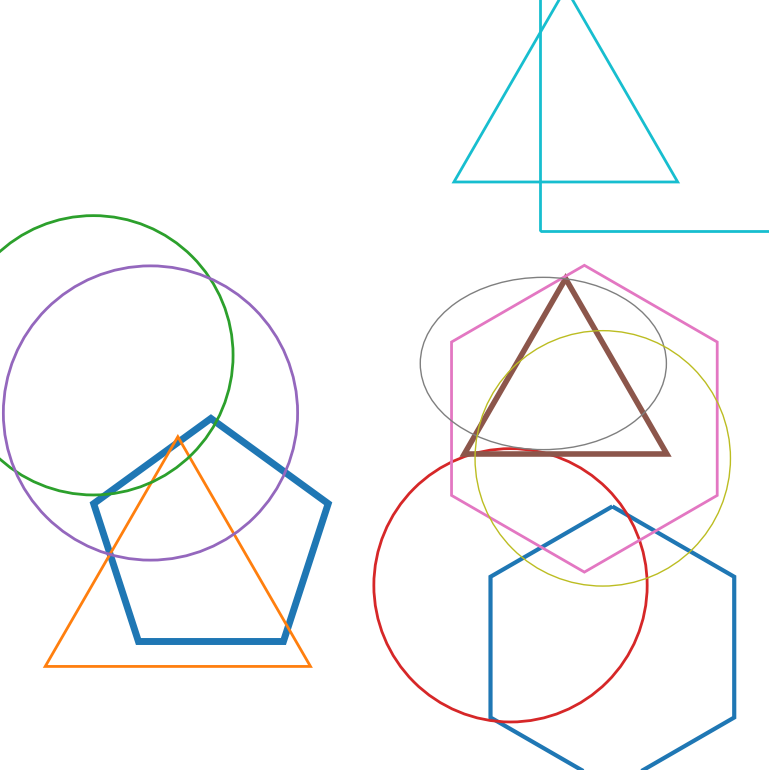[{"shape": "hexagon", "thickness": 1.5, "radius": 0.91, "center": [0.795, 0.16]}, {"shape": "pentagon", "thickness": 2.5, "radius": 0.8, "center": [0.274, 0.296]}, {"shape": "triangle", "thickness": 1, "radius": 0.99, "center": [0.231, 0.234]}, {"shape": "circle", "thickness": 1, "radius": 0.91, "center": [0.121, 0.539]}, {"shape": "circle", "thickness": 1, "radius": 0.89, "center": [0.663, 0.24]}, {"shape": "circle", "thickness": 1, "radius": 0.96, "center": [0.195, 0.464]}, {"shape": "triangle", "thickness": 2, "radius": 0.76, "center": [0.735, 0.486]}, {"shape": "hexagon", "thickness": 1, "radius": 1.0, "center": [0.759, 0.456]}, {"shape": "oval", "thickness": 0.5, "radius": 0.8, "center": [0.706, 0.528]}, {"shape": "circle", "thickness": 0.5, "radius": 0.83, "center": [0.783, 0.405]}, {"shape": "square", "thickness": 1, "radius": 0.79, "center": [0.86, 0.859]}, {"shape": "triangle", "thickness": 1, "radius": 0.84, "center": [0.735, 0.848]}]